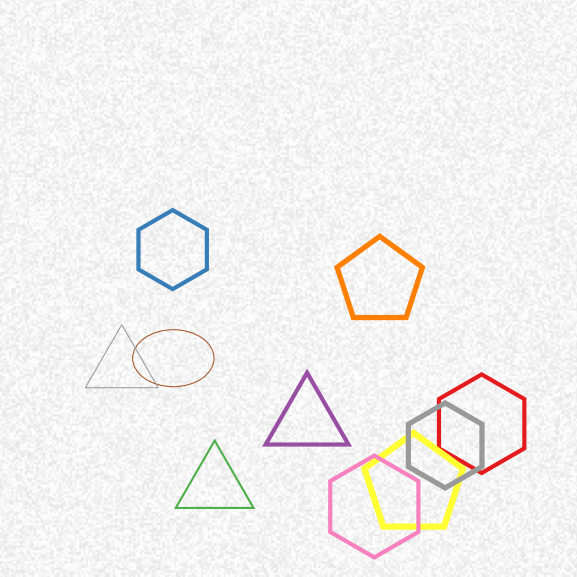[{"shape": "hexagon", "thickness": 2, "radius": 0.43, "center": [0.834, 0.265]}, {"shape": "hexagon", "thickness": 2, "radius": 0.34, "center": [0.299, 0.567]}, {"shape": "triangle", "thickness": 1, "radius": 0.39, "center": [0.372, 0.158]}, {"shape": "triangle", "thickness": 2, "radius": 0.41, "center": [0.532, 0.271]}, {"shape": "pentagon", "thickness": 2.5, "radius": 0.39, "center": [0.658, 0.512]}, {"shape": "pentagon", "thickness": 3, "radius": 0.45, "center": [0.716, 0.16]}, {"shape": "oval", "thickness": 0.5, "radius": 0.35, "center": [0.3, 0.379]}, {"shape": "hexagon", "thickness": 2, "radius": 0.44, "center": [0.648, 0.122]}, {"shape": "hexagon", "thickness": 2.5, "radius": 0.37, "center": [0.771, 0.228]}, {"shape": "triangle", "thickness": 0.5, "radius": 0.36, "center": [0.211, 0.364]}]